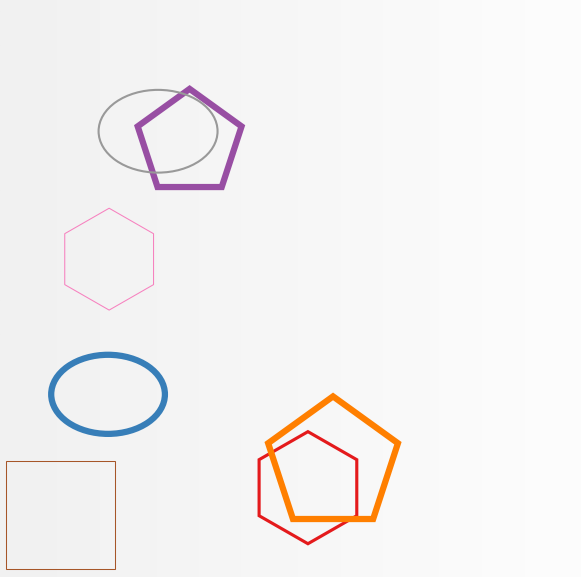[{"shape": "hexagon", "thickness": 1.5, "radius": 0.49, "center": [0.53, 0.155]}, {"shape": "oval", "thickness": 3, "radius": 0.49, "center": [0.186, 0.316]}, {"shape": "pentagon", "thickness": 3, "radius": 0.47, "center": [0.326, 0.751]}, {"shape": "pentagon", "thickness": 3, "radius": 0.59, "center": [0.573, 0.195]}, {"shape": "square", "thickness": 0.5, "radius": 0.47, "center": [0.104, 0.108]}, {"shape": "hexagon", "thickness": 0.5, "radius": 0.44, "center": [0.188, 0.55]}, {"shape": "oval", "thickness": 1, "radius": 0.51, "center": [0.272, 0.772]}]